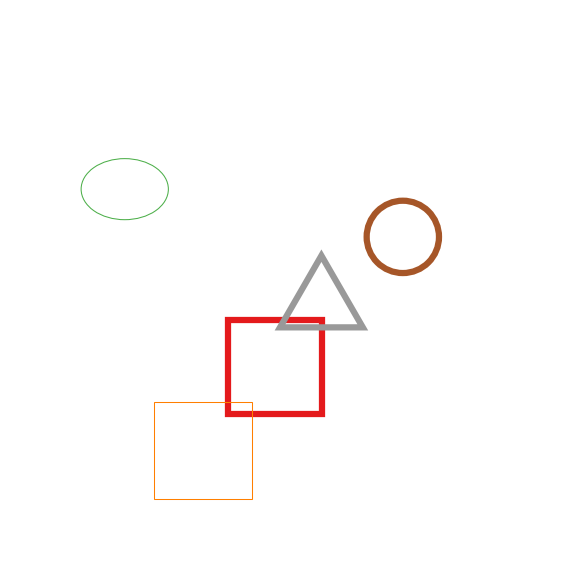[{"shape": "square", "thickness": 3, "radius": 0.41, "center": [0.475, 0.363]}, {"shape": "oval", "thickness": 0.5, "radius": 0.38, "center": [0.216, 0.672]}, {"shape": "square", "thickness": 0.5, "radius": 0.42, "center": [0.352, 0.219]}, {"shape": "circle", "thickness": 3, "radius": 0.31, "center": [0.698, 0.589]}, {"shape": "triangle", "thickness": 3, "radius": 0.41, "center": [0.557, 0.474]}]